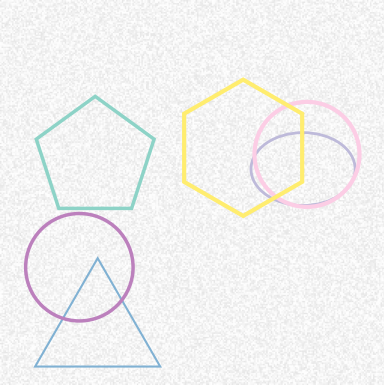[{"shape": "pentagon", "thickness": 2.5, "radius": 0.8, "center": [0.247, 0.589]}, {"shape": "oval", "thickness": 2, "radius": 0.68, "center": [0.787, 0.561]}, {"shape": "triangle", "thickness": 1.5, "radius": 0.94, "center": [0.254, 0.142]}, {"shape": "circle", "thickness": 3, "radius": 0.68, "center": [0.797, 0.599]}, {"shape": "circle", "thickness": 2.5, "radius": 0.7, "center": [0.206, 0.306]}, {"shape": "hexagon", "thickness": 3, "radius": 0.88, "center": [0.632, 0.616]}]